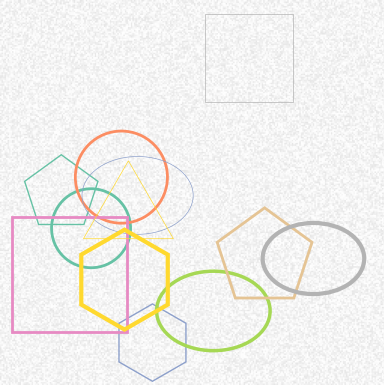[{"shape": "circle", "thickness": 2, "radius": 0.51, "center": [0.237, 0.407]}, {"shape": "pentagon", "thickness": 1, "radius": 0.5, "center": [0.159, 0.498]}, {"shape": "circle", "thickness": 2, "radius": 0.6, "center": [0.315, 0.54]}, {"shape": "hexagon", "thickness": 1, "radius": 0.5, "center": [0.396, 0.11]}, {"shape": "oval", "thickness": 0.5, "radius": 0.72, "center": [0.357, 0.492]}, {"shape": "square", "thickness": 2, "radius": 0.74, "center": [0.181, 0.287]}, {"shape": "oval", "thickness": 2.5, "radius": 0.74, "center": [0.554, 0.192]}, {"shape": "hexagon", "thickness": 3, "radius": 0.65, "center": [0.323, 0.274]}, {"shape": "triangle", "thickness": 0.5, "radius": 0.67, "center": [0.334, 0.447]}, {"shape": "pentagon", "thickness": 2, "radius": 0.65, "center": [0.687, 0.331]}, {"shape": "oval", "thickness": 3, "radius": 0.66, "center": [0.814, 0.329]}, {"shape": "square", "thickness": 0.5, "radius": 0.57, "center": [0.647, 0.849]}]